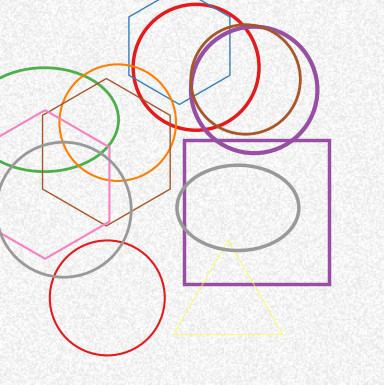[{"shape": "circle", "thickness": 2.5, "radius": 0.82, "center": [0.509, 0.825]}, {"shape": "circle", "thickness": 1.5, "radius": 0.75, "center": [0.279, 0.226]}, {"shape": "hexagon", "thickness": 1, "radius": 0.76, "center": [0.466, 0.88]}, {"shape": "oval", "thickness": 2, "radius": 0.96, "center": [0.115, 0.689]}, {"shape": "circle", "thickness": 3, "radius": 0.82, "center": [0.66, 0.766]}, {"shape": "square", "thickness": 2.5, "radius": 0.94, "center": [0.666, 0.45]}, {"shape": "circle", "thickness": 1.5, "radius": 0.76, "center": [0.306, 0.681]}, {"shape": "triangle", "thickness": 0.5, "radius": 0.82, "center": [0.593, 0.213]}, {"shape": "circle", "thickness": 2, "radius": 0.71, "center": [0.638, 0.794]}, {"shape": "hexagon", "thickness": 1, "radius": 0.96, "center": [0.276, 0.605]}, {"shape": "hexagon", "thickness": 1.5, "radius": 0.97, "center": [0.117, 0.521]}, {"shape": "circle", "thickness": 2, "radius": 0.88, "center": [0.165, 0.455]}, {"shape": "oval", "thickness": 2.5, "radius": 0.79, "center": [0.618, 0.46]}]